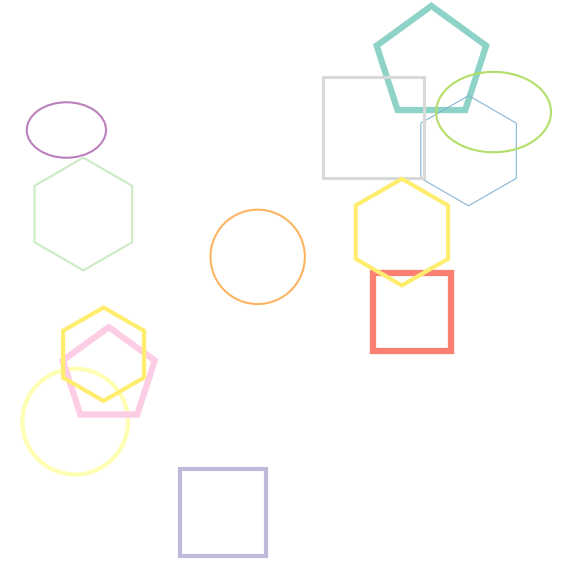[{"shape": "pentagon", "thickness": 3, "radius": 0.5, "center": [0.747, 0.889]}, {"shape": "circle", "thickness": 2, "radius": 0.46, "center": [0.13, 0.269]}, {"shape": "square", "thickness": 2, "radius": 0.37, "center": [0.386, 0.112]}, {"shape": "square", "thickness": 3, "radius": 0.34, "center": [0.714, 0.459]}, {"shape": "hexagon", "thickness": 0.5, "radius": 0.48, "center": [0.811, 0.738]}, {"shape": "circle", "thickness": 1, "radius": 0.41, "center": [0.446, 0.554]}, {"shape": "oval", "thickness": 1, "radius": 0.5, "center": [0.855, 0.805]}, {"shape": "pentagon", "thickness": 3, "radius": 0.42, "center": [0.188, 0.349]}, {"shape": "square", "thickness": 1.5, "radius": 0.44, "center": [0.647, 0.778]}, {"shape": "oval", "thickness": 1, "radius": 0.34, "center": [0.115, 0.774]}, {"shape": "hexagon", "thickness": 1, "radius": 0.49, "center": [0.144, 0.629]}, {"shape": "hexagon", "thickness": 2, "radius": 0.4, "center": [0.179, 0.386]}, {"shape": "hexagon", "thickness": 2, "radius": 0.46, "center": [0.696, 0.597]}]